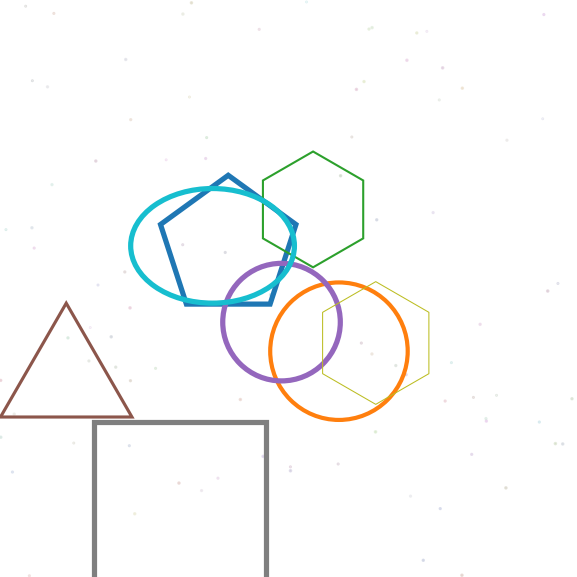[{"shape": "pentagon", "thickness": 2.5, "radius": 0.62, "center": [0.395, 0.572]}, {"shape": "circle", "thickness": 2, "radius": 0.6, "center": [0.587, 0.391]}, {"shape": "hexagon", "thickness": 1, "radius": 0.5, "center": [0.542, 0.637]}, {"shape": "circle", "thickness": 2.5, "radius": 0.51, "center": [0.487, 0.441]}, {"shape": "triangle", "thickness": 1.5, "radius": 0.66, "center": [0.115, 0.343]}, {"shape": "square", "thickness": 2.5, "radius": 0.74, "center": [0.311, 0.119]}, {"shape": "hexagon", "thickness": 0.5, "radius": 0.53, "center": [0.651, 0.405]}, {"shape": "oval", "thickness": 2.5, "radius": 0.71, "center": [0.368, 0.573]}]